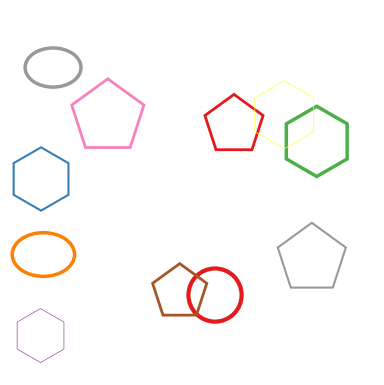[{"shape": "circle", "thickness": 3, "radius": 0.35, "center": [0.559, 0.234]}, {"shape": "pentagon", "thickness": 2, "radius": 0.4, "center": [0.608, 0.675]}, {"shape": "hexagon", "thickness": 1.5, "radius": 0.41, "center": [0.107, 0.535]}, {"shape": "hexagon", "thickness": 2.5, "radius": 0.46, "center": [0.823, 0.633]}, {"shape": "hexagon", "thickness": 0.5, "radius": 0.35, "center": [0.105, 0.128]}, {"shape": "oval", "thickness": 2.5, "radius": 0.41, "center": [0.113, 0.339]}, {"shape": "hexagon", "thickness": 0.5, "radius": 0.44, "center": [0.738, 0.702]}, {"shape": "pentagon", "thickness": 2, "radius": 0.37, "center": [0.467, 0.241]}, {"shape": "pentagon", "thickness": 2, "radius": 0.49, "center": [0.28, 0.697]}, {"shape": "pentagon", "thickness": 1.5, "radius": 0.46, "center": [0.81, 0.328]}, {"shape": "oval", "thickness": 2.5, "radius": 0.36, "center": [0.138, 0.825]}]